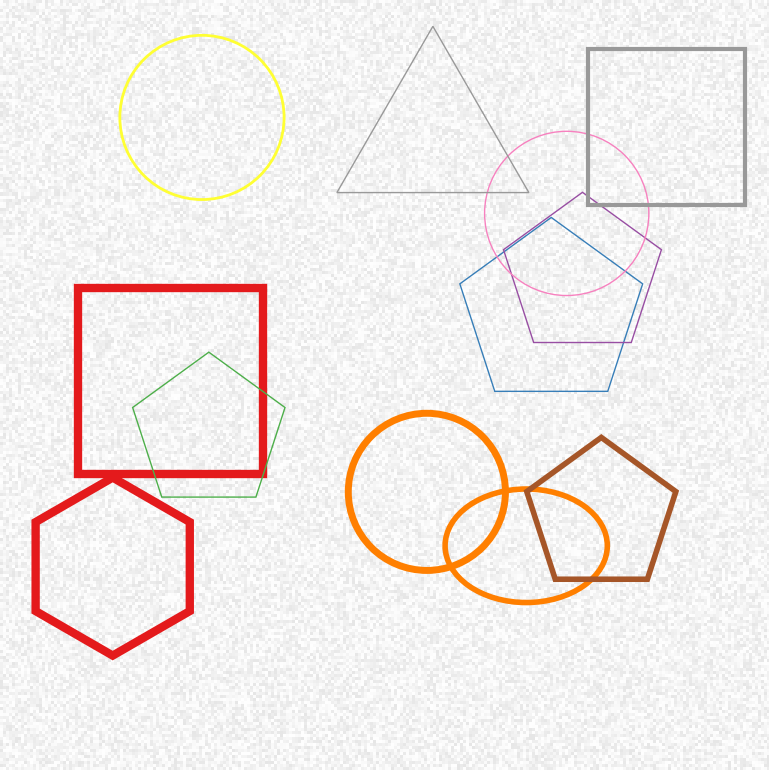[{"shape": "hexagon", "thickness": 3, "radius": 0.58, "center": [0.146, 0.264]}, {"shape": "square", "thickness": 3, "radius": 0.6, "center": [0.221, 0.505]}, {"shape": "pentagon", "thickness": 0.5, "radius": 0.62, "center": [0.716, 0.593]}, {"shape": "pentagon", "thickness": 0.5, "radius": 0.52, "center": [0.271, 0.439]}, {"shape": "pentagon", "thickness": 0.5, "radius": 0.54, "center": [0.756, 0.642]}, {"shape": "oval", "thickness": 2, "radius": 0.53, "center": [0.683, 0.291]}, {"shape": "circle", "thickness": 2.5, "radius": 0.51, "center": [0.554, 0.361]}, {"shape": "circle", "thickness": 1, "radius": 0.53, "center": [0.262, 0.847]}, {"shape": "pentagon", "thickness": 2, "radius": 0.51, "center": [0.781, 0.33]}, {"shape": "circle", "thickness": 0.5, "radius": 0.53, "center": [0.736, 0.723]}, {"shape": "square", "thickness": 1.5, "radius": 0.51, "center": [0.865, 0.835]}, {"shape": "triangle", "thickness": 0.5, "radius": 0.72, "center": [0.562, 0.822]}]